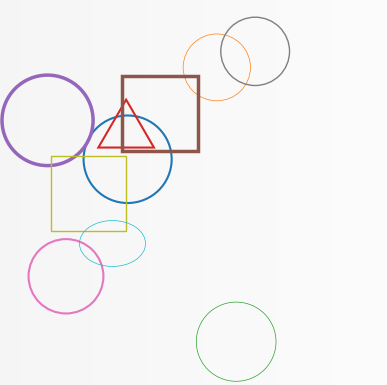[{"shape": "circle", "thickness": 1.5, "radius": 0.57, "center": [0.329, 0.586]}, {"shape": "circle", "thickness": 0.5, "radius": 0.43, "center": [0.559, 0.825]}, {"shape": "circle", "thickness": 0.5, "radius": 0.51, "center": [0.609, 0.112]}, {"shape": "triangle", "thickness": 1.5, "radius": 0.41, "center": [0.326, 0.658]}, {"shape": "circle", "thickness": 2.5, "radius": 0.59, "center": [0.123, 0.687]}, {"shape": "square", "thickness": 2.5, "radius": 0.49, "center": [0.413, 0.706]}, {"shape": "circle", "thickness": 1.5, "radius": 0.48, "center": [0.17, 0.282]}, {"shape": "circle", "thickness": 1, "radius": 0.44, "center": [0.658, 0.867]}, {"shape": "square", "thickness": 1, "radius": 0.48, "center": [0.229, 0.498]}, {"shape": "oval", "thickness": 0.5, "radius": 0.43, "center": [0.29, 0.368]}]